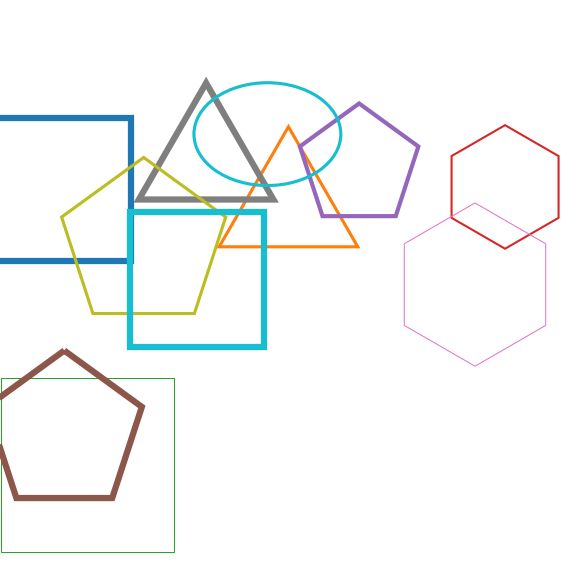[{"shape": "square", "thickness": 3, "radius": 0.62, "center": [0.103, 0.671]}, {"shape": "triangle", "thickness": 1.5, "radius": 0.69, "center": [0.499, 0.641]}, {"shape": "square", "thickness": 0.5, "radius": 0.75, "center": [0.151, 0.194]}, {"shape": "hexagon", "thickness": 1, "radius": 0.53, "center": [0.875, 0.675]}, {"shape": "pentagon", "thickness": 2, "radius": 0.54, "center": [0.622, 0.712]}, {"shape": "pentagon", "thickness": 3, "radius": 0.71, "center": [0.111, 0.251]}, {"shape": "hexagon", "thickness": 0.5, "radius": 0.71, "center": [0.822, 0.506]}, {"shape": "triangle", "thickness": 3, "radius": 0.67, "center": [0.357, 0.721]}, {"shape": "pentagon", "thickness": 1.5, "radius": 0.75, "center": [0.249, 0.577]}, {"shape": "oval", "thickness": 1.5, "radius": 0.64, "center": [0.463, 0.767]}, {"shape": "square", "thickness": 3, "radius": 0.58, "center": [0.341, 0.516]}]